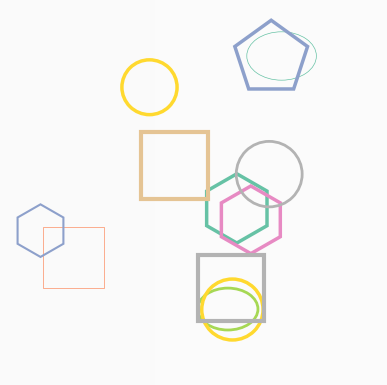[{"shape": "oval", "thickness": 0.5, "radius": 0.45, "center": [0.727, 0.855]}, {"shape": "hexagon", "thickness": 2.5, "radius": 0.45, "center": [0.611, 0.459]}, {"shape": "square", "thickness": 0.5, "radius": 0.39, "center": [0.19, 0.331]}, {"shape": "hexagon", "thickness": 1.5, "radius": 0.34, "center": [0.104, 0.401]}, {"shape": "pentagon", "thickness": 2.5, "radius": 0.49, "center": [0.7, 0.849]}, {"shape": "hexagon", "thickness": 2.5, "radius": 0.44, "center": [0.647, 0.429]}, {"shape": "oval", "thickness": 2, "radius": 0.39, "center": [0.588, 0.197]}, {"shape": "circle", "thickness": 2.5, "radius": 0.36, "center": [0.386, 0.773]}, {"shape": "circle", "thickness": 2.5, "radius": 0.4, "center": [0.6, 0.196]}, {"shape": "square", "thickness": 3, "radius": 0.43, "center": [0.45, 0.57]}, {"shape": "square", "thickness": 3, "radius": 0.43, "center": [0.595, 0.252]}, {"shape": "circle", "thickness": 2, "radius": 0.43, "center": [0.695, 0.548]}]